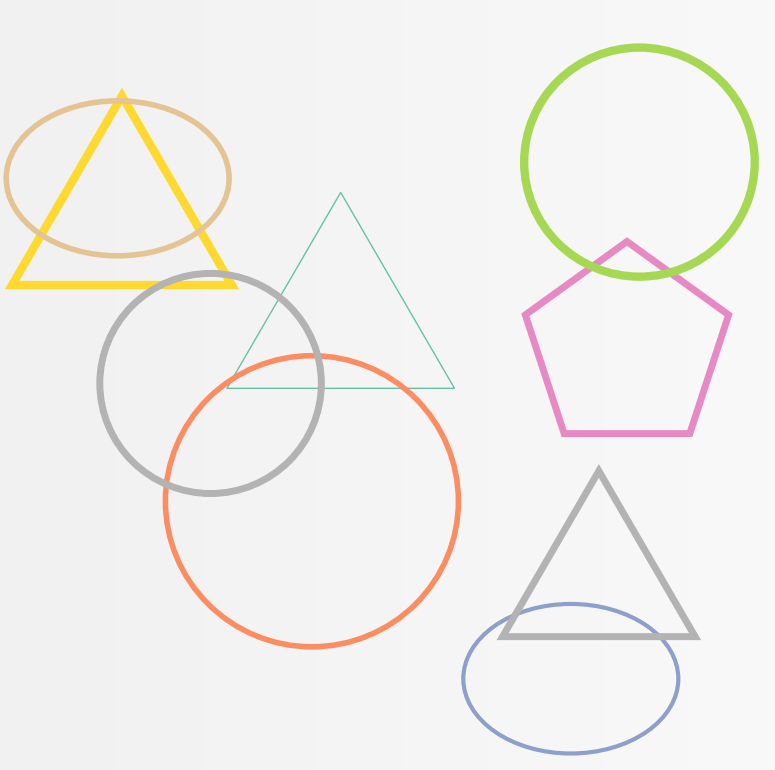[{"shape": "triangle", "thickness": 0.5, "radius": 0.85, "center": [0.44, 0.58]}, {"shape": "circle", "thickness": 2, "radius": 0.95, "center": [0.402, 0.349]}, {"shape": "oval", "thickness": 1.5, "radius": 0.69, "center": [0.737, 0.119]}, {"shape": "pentagon", "thickness": 2.5, "radius": 0.69, "center": [0.809, 0.548]}, {"shape": "circle", "thickness": 3, "radius": 0.74, "center": [0.825, 0.789]}, {"shape": "triangle", "thickness": 3, "radius": 0.82, "center": [0.157, 0.712]}, {"shape": "oval", "thickness": 2, "radius": 0.72, "center": [0.152, 0.768]}, {"shape": "triangle", "thickness": 2.5, "radius": 0.72, "center": [0.773, 0.245]}, {"shape": "circle", "thickness": 2.5, "radius": 0.71, "center": [0.272, 0.502]}]